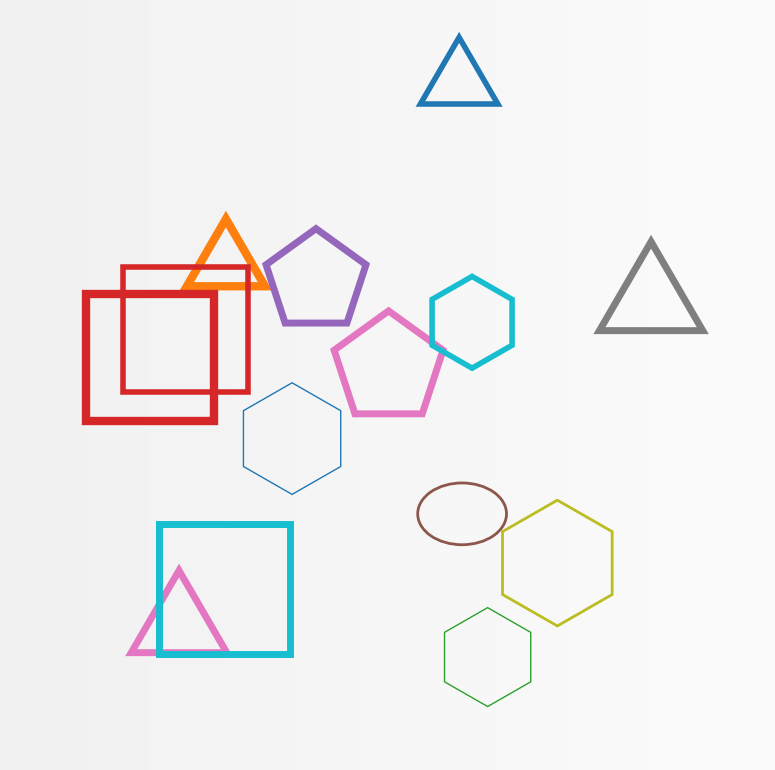[{"shape": "hexagon", "thickness": 0.5, "radius": 0.36, "center": [0.377, 0.43]}, {"shape": "triangle", "thickness": 2, "radius": 0.29, "center": [0.592, 0.894]}, {"shape": "triangle", "thickness": 3, "radius": 0.29, "center": [0.292, 0.657]}, {"shape": "hexagon", "thickness": 0.5, "radius": 0.32, "center": [0.629, 0.147]}, {"shape": "square", "thickness": 3, "radius": 0.41, "center": [0.194, 0.536]}, {"shape": "square", "thickness": 2, "radius": 0.41, "center": [0.239, 0.572]}, {"shape": "pentagon", "thickness": 2.5, "radius": 0.34, "center": [0.408, 0.635]}, {"shape": "oval", "thickness": 1, "radius": 0.29, "center": [0.596, 0.333]}, {"shape": "triangle", "thickness": 2.5, "radius": 0.36, "center": [0.231, 0.188]}, {"shape": "pentagon", "thickness": 2.5, "radius": 0.37, "center": [0.501, 0.522]}, {"shape": "triangle", "thickness": 2.5, "radius": 0.38, "center": [0.84, 0.609]}, {"shape": "hexagon", "thickness": 1, "radius": 0.41, "center": [0.719, 0.269]}, {"shape": "hexagon", "thickness": 2, "radius": 0.3, "center": [0.609, 0.581]}, {"shape": "square", "thickness": 2.5, "radius": 0.42, "center": [0.29, 0.235]}]